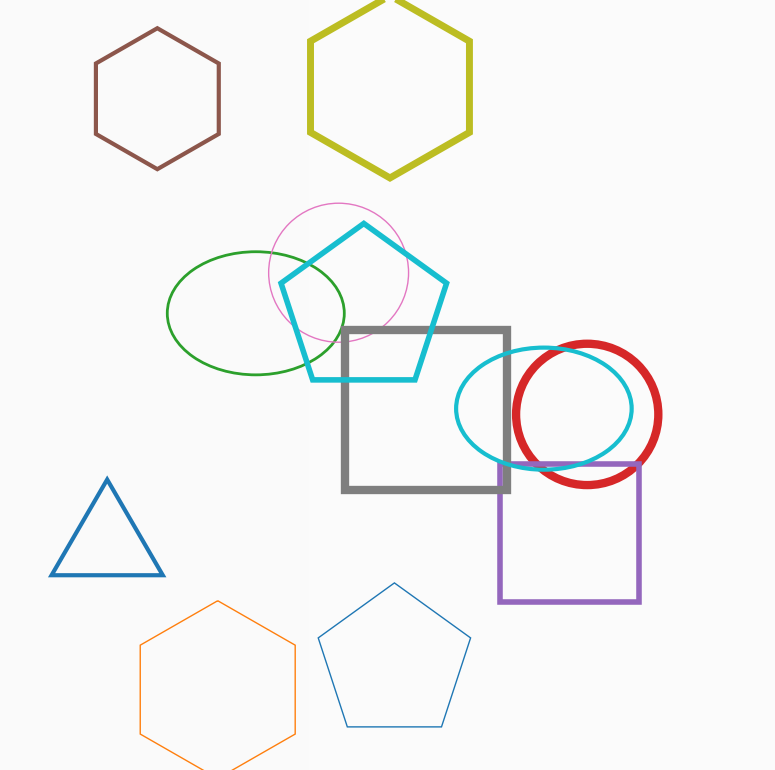[{"shape": "pentagon", "thickness": 0.5, "radius": 0.52, "center": [0.509, 0.14]}, {"shape": "triangle", "thickness": 1.5, "radius": 0.41, "center": [0.138, 0.294]}, {"shape": "hexagon", "thickness": 0.5, "radius": 0.58, "center": [0.281, 0.104]}, {"shape": "oval", "thickness": 1, "radius": 0.57, "center": [0.33, 0.593]}, {"shape": "circle", "thickness": 3, "radius": 0.46, "center": [0.758, 0.462]}, {"shape": "square", "thickness": 2, "radius": 0.45, "center": [0.734, 0.307]}, {"shape": "hexagon", "thickness": 1.5, "radius": 0.46, "center": [0.203, 0.872]}, {"shape": "circle", "thickness": 0.5, "radius": 0.45, "center": [0.437, 0.646]}, {"shape": "square", "thickness": 3, "radius": 0.52, "center": [0.549, 0.468]}, {"shape": "hexagon", "thickness": 2.5, "radius": 0.59, "center": [0.503, 0.887]}, {"shape": "oval", "thickness": 1.5, "radius": 0.57, "center": [0.702, 0.469]}, {"shape": "pentagon", "thickness": 2, "radius": 0.56, "center": [0.469, 0.597]}]